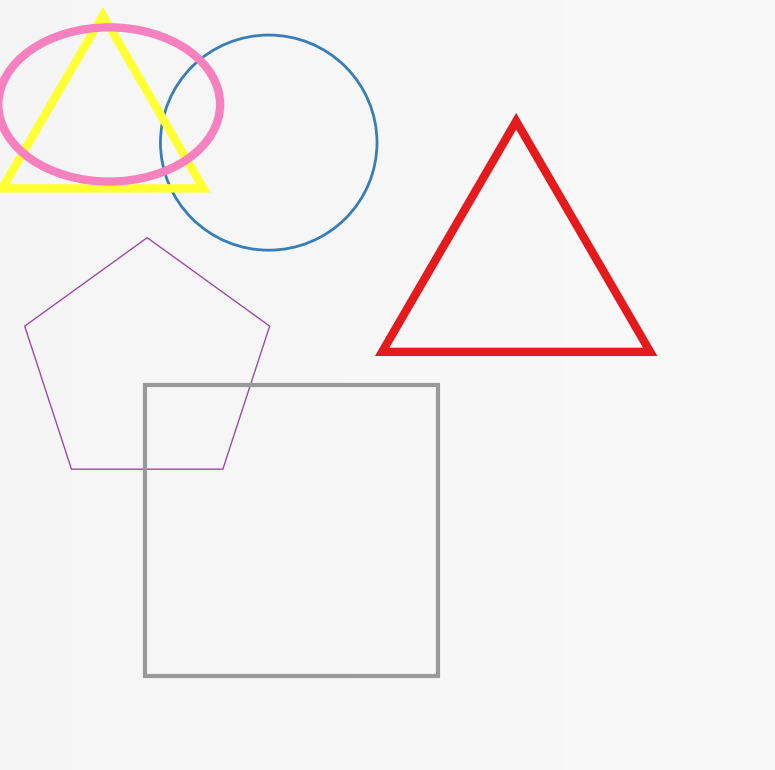[{"shape": "triangle", "thickness": 3, "radius": 1.0, "center": [0.666, 0.643]}, {"shape": "circle", "thickness": 1, "radius": 0.7, "center": [0.347, 0.815]}, {"shape": "pentagon", "thickness": 0.5, "radius": 0.83, "center": [0.19, 0.525]}, {"shape": "triangle", "thickness": 3, "radius": 0.75, "center": [0.133, 0.83]}, {"shape": "oval", "thickness": 3, "radius": 0.72, "center": [0.141, 0.864]}, {"shape": "square", "thickness": 1.5, "radius": 0.94, "center": [0.376, 0.311]}]